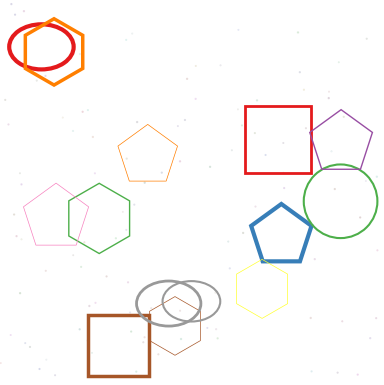[{"shape": "square", "thickness": 2, "radius": 0.43, "center": [0.723, 0.638]}, {"shape": "oval", "thickness": 3, "radius": 0.42, "center": [0.108, 0.878]}, {"shape": "pentagon", "thickness": 3, "radius": 0.41, "center": [0.731, 0.388]}, {"shape": "circle", "thickness": 1.5, "radius": 0.48, "center": [0.885, 0.477]}, {"shape": "hexagon", "thickness": 1, "radius": 0.46, "center": [0.258, 0.433]}, {"shape": "pentagon", "thickness": 1, "radius": 0.43, "center": [0.886, 0.63]}, {"shape": "hexagon", "thickness": 2.5, "radius": 0.43, "center": [0.14, 0.865]}, {"shape": "pentagon", "thickness": 0.5, "radius": 0.41, "center": [0.384, 0.595]}, {"shape": "hexagon", "thickness": 0.5, "radius": 0.38, "center": [0.681, 0.25]}, {"shape": "hexagon", "thickness": 0.5, "radius": 0.38, "center": [0.455, 0.153]}, {"shape": "square", "thickness": 2.5, "radius": 0.4, "center": [0.307, 0.102]}, {"shape": "pentagon", "thickness": 0.5, "radius": 0.45, "center": [0.146, 0.435]}, {"shape": "oval", "thickness": 2, "radius": 0.42, "center": [0.438, 0.212]}, {"shape": "oval", "thickness": 1.5, "radius": 0.37, "center": [0.497, 0.217]}]